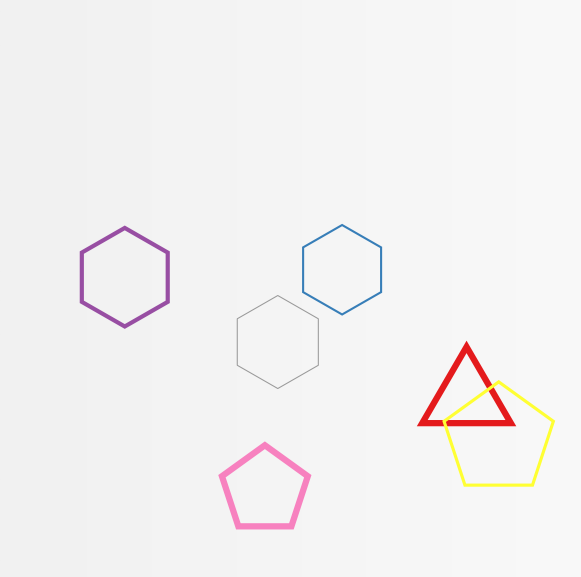[{"shape": "triangle", "thickness": 3, "radius": 0.44, "center": [0.803, 0.31]}, {"shape": "hexagon", "thickness": 1, "radius": 0.39, "center": [0.589, 0.532]}, {"shape": "hexagon", "thickness": 2, "radius": 0.43, "center": [0.215, 0.519]}, {"shape": "pentagon", "thickness": 1.5, "radius": 0.49, "center": [0.858, 0.239]}, {"shape": "pentagon", "thickness": 3, "radius": 0.39, "center": [0.456, 0.151]}, {"shape": "hexagon", "thickness": 0.5, "radius": 0.4, "center": [0.478, 0.407]}]